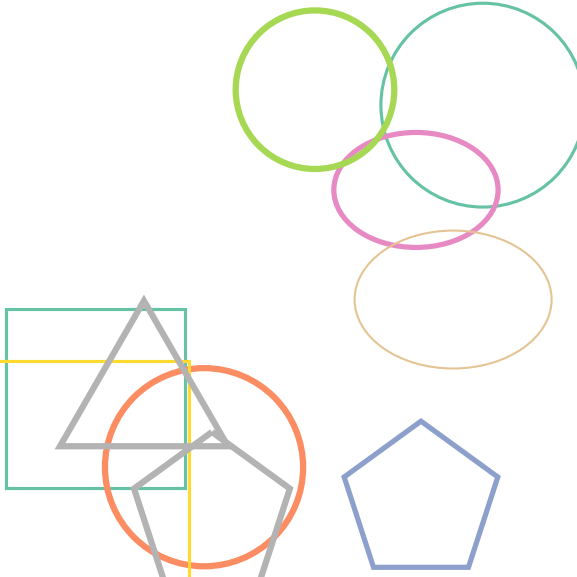[{"shape": "square", "thickness": 1.5, "radius": 0.78, "center": [0.166, 0.309]}, {"shape": "circle", "thickness": 1.5, "radius": 0.88, "center": [0.836, 0.817]}, {"shape": "circle", "thickness": 3, "radius": 0.86, "center": [0.353, 0.19]}, {"shape": "pentagon", "thickness": 2.5, "radius": 0.7, "center": [0.729, 0.13]}, {"shape": "oval", "thickness": 2.5, "radius": 0.71, "center": [0.72, 0.67]}, {"shape": "circle", "thickness": 3, "radius": 0.69, "center": [0.545, 0.844]}, {"shape": "square", "thickness": 1.5, "radius": 1.0, "center": [0.127, 0.175]}, {"shape": "oval", "thickness": 1, "radius": 0.85, "center": [0.785, 0.48]}, {"shape": "triangle", "thickness": 3, "radius": 0.84, "center": [0.249, 0.31]}, {"shape": "pentagon", "thickness": 3, "radius": 0.71, "center": [0.367, 0.109]}]